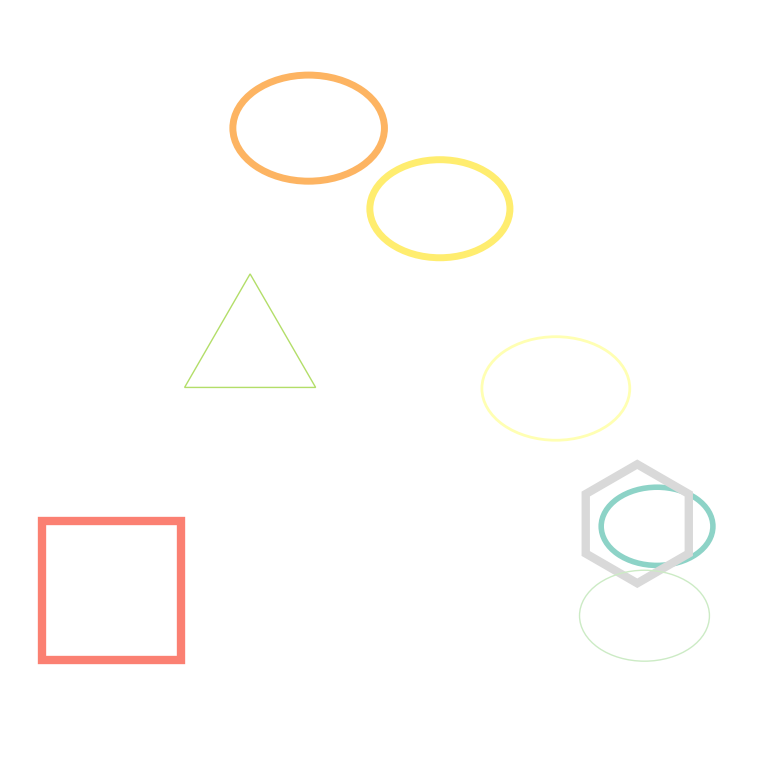[{"shape": "oval", "thickness": 2, "radius": 0.36, "center": [0.853, 0.316]}, {"shape": "oval", "thickness": 1, "radius": 0.48, "center": [0.722, 0.495]}, {"shape": "square", "thickness": 3, "radius": 0.45, "center": [0.145, 0.233]}, {"shape": "oval", "thickness": 2.5, "radius": 0.49, "center": [0.401, 0.834]}, {"shape": "triangle", "thickness": 0.5, "radius": 0.49, "center": [0.325, 0.546]}, {"shape": "hexagon", "thickness": 3, "radius": 0.39, "center": [0.828, 0.32]}, {"shape": "oval", "thickness": 0.5, "radius": 0.42, "center": [0.837, 0.2]}, {"shape": "oval", "thickness": 2.5, "radius": 0.45, "center": [0.571, 0.729]}]